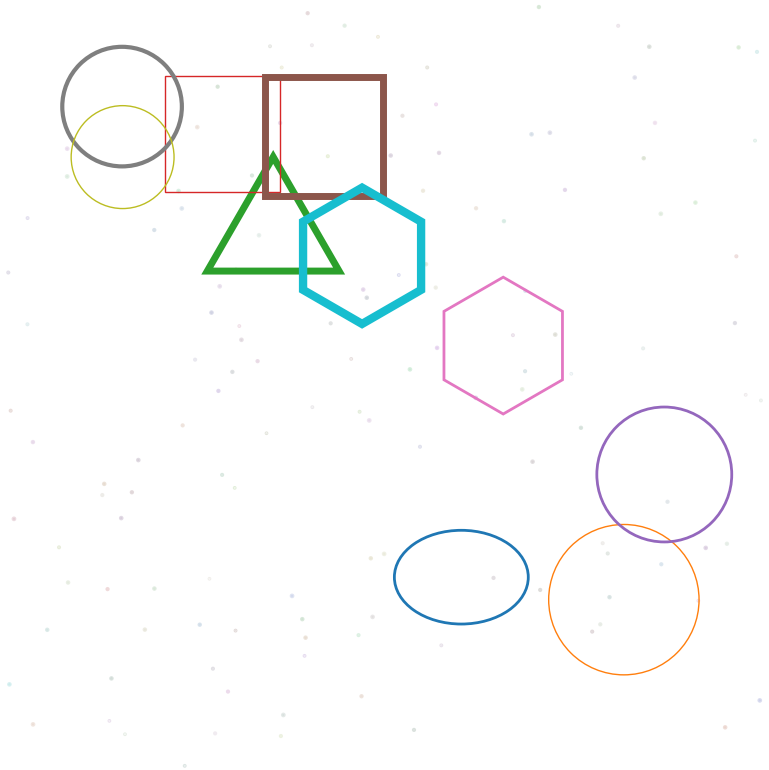[{"shape": "oval", "thickness": 1, "radius": 0.43, "center": [0.599, 0.25]}, {"shape": "circle", "thickness": 0.5, "radius": 0.49, "center": [0.81, 0.221]}, {"shape": "triangle", "thickness": 2.5, "radius": 0.49, "center": [0.355, 0.697]}, {"shape": "square", "thickness": 0.5, "radius": 0.37, "center": [0.289, 0.826]}, {"shape": "circle", "thickness": 1, "radius": 0.44, "center": [0.863, 0.384]}, {"shape": "square", "thickness": 2.5, "radius": 0.38, "center": [0.421, 0.823]}, {"shape": "hexagon", "thickness": 1, "radius": 0.44, "center": [0.654, 0.551]}, {"shape": "circle", "thickness": 1.5, "radius": 0.39, "center": [0.159, 0.862]}, {"shape": "circle", "thickness": 0.5, "radius": 0.33, "center": [0.159, 0.796]}, {"shape": "hexagon", "thickness": 3, "radius": 0.44, "center": [0.47, 0.668]}]